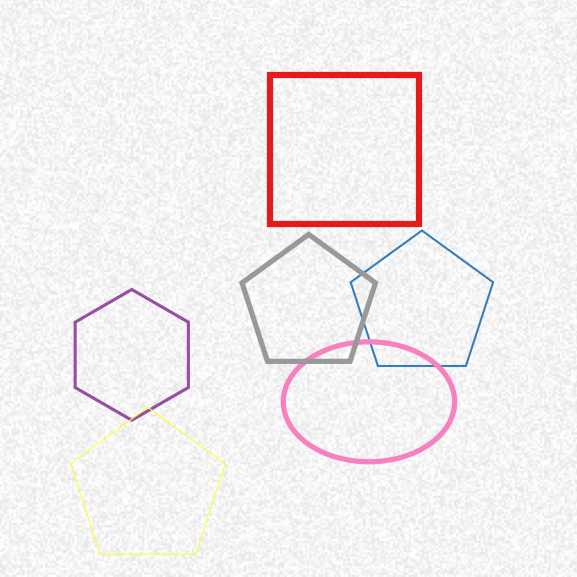[{"shape": "square", "thickness": 3, "radius": 0.64, "center": [0.596, 0.74]}, {"shape": "pentagon", "thickness": 1, "radius": 0.65, "center": [0.731, 0.47]}, {"shape": "hexagon", "thickness": 1.5, "radius": 0.57, "center": [0.228, 0.385]}, {"shape": "pentagon", "thickness": 0.5, "radius": 0.7, "center": [0.256, 0.153]}, {"shape": "oval", "thickness": 2.5, "radius": 0.74, "center": [0.639, 0.303]}, {"shape": "pentagon", "thickness": 2.5, "radius": 0.61, "center": [0.535, 0.472]}]